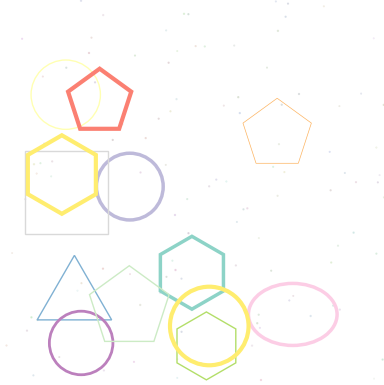[{"shape": "hexagon", "thickness": 2.5, "radius": 0.47, "center": [0.498, 0.292]}, {"shape": "circle", "thickness": 1, "radius": 0.45, "center": [0.171, 0.754]}, {"shape": "circle", "thickness": 2.5, "radius": 0.43, "center": [0.337, 0.515]}, {"shape": "pentagon", "thickness": 3, "radius": 0.43, "center": [0.259, 0.735]}, {"shape": "triangle", "thickness": 1, "radius": 0.56, "center": [0.193, 0.225]}, {"shape": "pentagon", "thickness": 0.5, "radius": 0.47, "center": [0.72, 0.651]}, {"shape": "hexagon", "thickness": 1, "radius": 0.44, "center": [0.536, 0.102]}, {"shape": "oval", "thickness": 2.5, "radius": 0.58, "center": [0.76, 0.183]}, {"shape": "square", "thickness": 1, "radius": 0.54, "center": [0.173, 0.5]}, {"shape": "circle", "thickness": 2, "radius": 0.41, "center": [0.211, 0.109]}, {"shape": "pentagon", "thickness": 1, "radius": 0.54, "center": [0.336, 0.201]}, {"shape": "circle", "thickness": 3, "radius": 0.51, "center": [0.544, 0.153]}, {"shape": "hexagon", "thickness": 3, "radius": 0.51, "center": [0.161, 0.547]}]